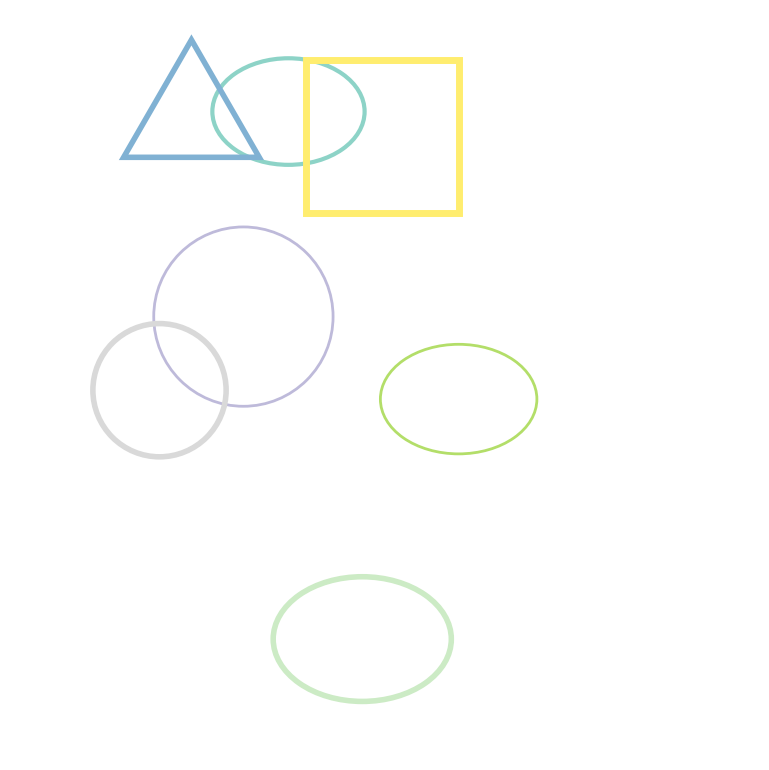[{"shape": "oval", "thickness": 1.5, "radius": 0.49, "center": [0.375, 0.855]}, {"shape": "circle", "thickness": 1, "radius": 0.58, "center": [0.316, 0.589]}, {"shape": "triangle", "thickness": 2, "radius": 0.51, "center": [0.249, 0.847]}, {"shape": "oval", "thickness": 1, "radius": 0.51, "center": [0.596, 0.482]}, {"shape": "circle", "thickness": 2, "radius": 0.43, "center": [0.207, 0.493]}, {"shape": "oval", "thickness": 2, "radius": 0.58, "center": [0.47, 0.17]}, {"shape": "square", "thickness": 2.5, "radius": 0.5, "center": [0.496, 0.822]}]